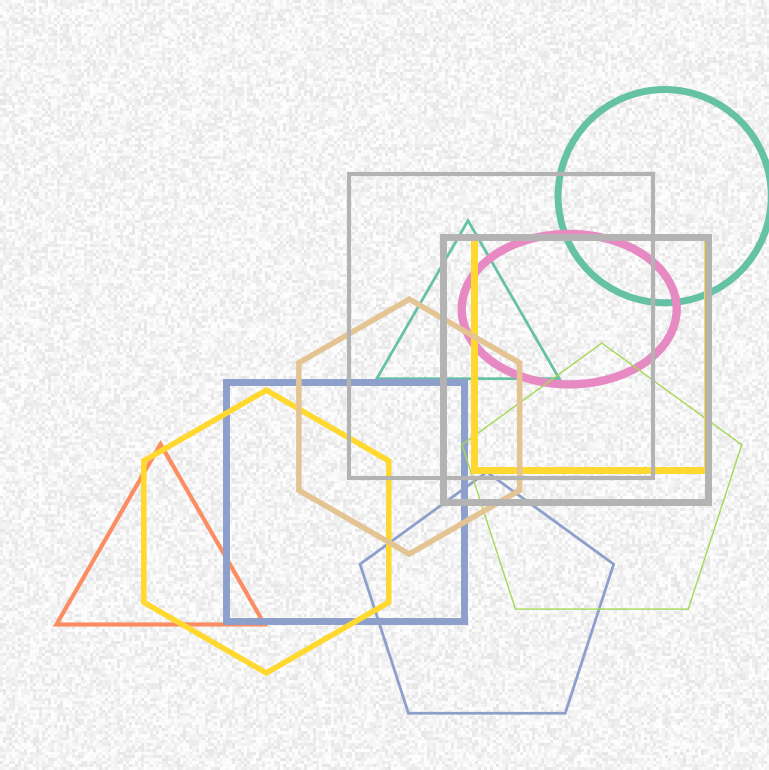[{"shape": "circle", "thickness": 2.5, "radius": 0.69, "center": [0.863, 0.745]}, {"shape": "triangle", "thickness": 1, "radius": 0.68, "center": [0.608, 0.577]}, {"shape": "triangle", "thickness": 1.5, "radius": 0.78, "center": [0.208, 0.267]}, {"shape": "square", "thickness": 2.5, "radius": 0.78, "center": [0.448, 0.348]}, {"shape": "pentagon", "thickness": 1, "radius": 0.87, "center": [0.632, 0.214]}, {"shape": "oval", "thickness": 3, "radius": 0.7, "center": [0.739, 0.599]}, {"shape": "pentagon", "thickness": 0.5, "radius": 0.95, "center": [0.782, 0.363]}, {"shape": "square", "thickness": 2.5, "radius": 0.76, "center": [0.766, 0.541]}, {"shape": "hexagon", "thickness": 2, "radius": 0.92, "center": [0.346, 0.31]}, {"shape": "hexagon", "thickness": 2, "radius": 0.83, "center": [0.531, 0.446]}, {"shape": "square", "thickness": 2.5, "radius": 0.86, "center": [0.747, 0.52]}, {"shape": "square", "thickness": 1.5, "radius": 0.99, "center": [0.651, 0.577]}]